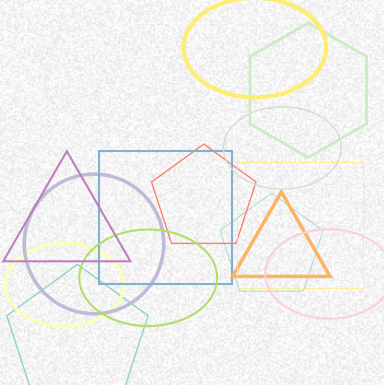[{"shape": "pentagon", "thickness": 1, "radius": 0.96, "center": [0.201, 0.12]}, {"shape": "pentagon", "thickness": 0.5, "radius": 0.7, "center": [0.705, 0.358]}, {"shape": "oval", "thickness": 2, "radius": 0.77, "center": [0.168, 0.26]}, {"shape": "circle", "thickness": 2.5, "radius": 0.91, "center": [0.244, 0.366]}, {"shape": "pentagon", "thickness": 1, "radius": 0.71, "center": [0.529, 0.483]}, {"shape": "square", "thickness": 1.5, "radius": 0.87, "center": [0.429, 0.435]}, {"shape": "triangle", "thickness": 2.5, "radius": 0.73, "center": [0.731, 0.355]}, {"shape": "oval", "thickness": 1.5, "radius": 0.89, "center": [0.385, 0.278]}, {"shape": "oval", "thickness": 1.5, "radius": 0.83, "center": [0.855, 0.288]}, {"shape": "oval", "thickness": 1, "radius": 0.76, "center": [0.734, 0.616]}, {"shape": "triangle", "thickness": 1.5, "radius": 0.95, "center": [0.174, 0.417]}, {"shape": "hexagon", "thickness": 2, "radius": 0.87, "center": [0.801, 0.766]}, {"shape": "square", "thickness": 0.5, "radius": 0.82, "center": [0.779, 0.414]}, {"shape": "oval", "thickness": 3, "radius": 0.92, "center": [0.662, 0.876]}]